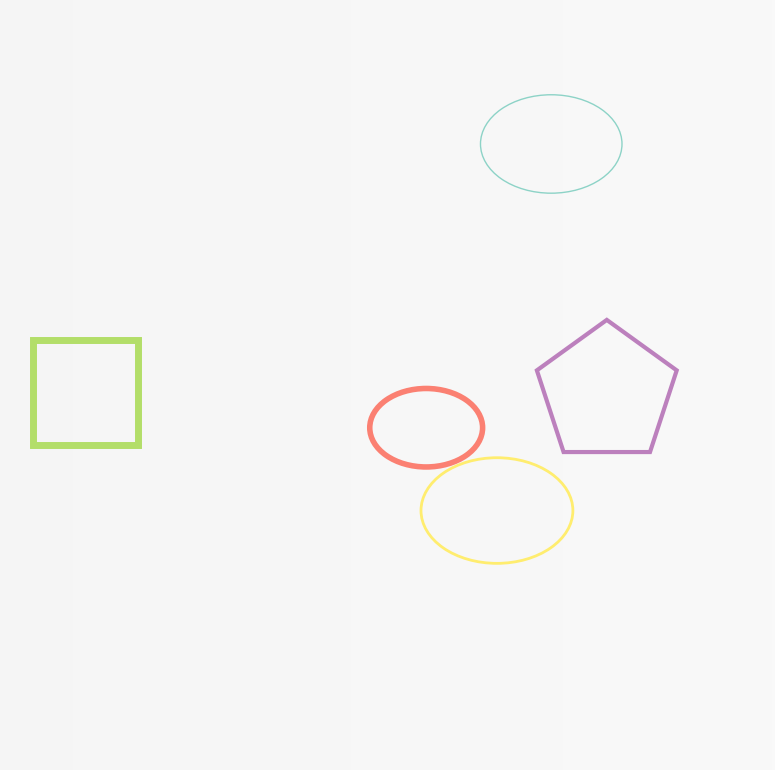[{"shape": "oval", "thickness": 0.5, "radius": 0.46, "center": [0.711, 0.813]}, {"shape": "oval", "thickness": 2, "radius": 0.36, "center": [0.55, 0.445]}, {"shape": "square", "thickness": 2.5, "radius": 0.34, "center": [0.11, 0.49]}, {"shape": "pentagon", "thickness": 1.5, "radius": 0.47, "center": [0.783, 0.49]}, {"shape": "oval", "thickness": 1, "radius": 0.49, "center": [0.641, 0.337]}]